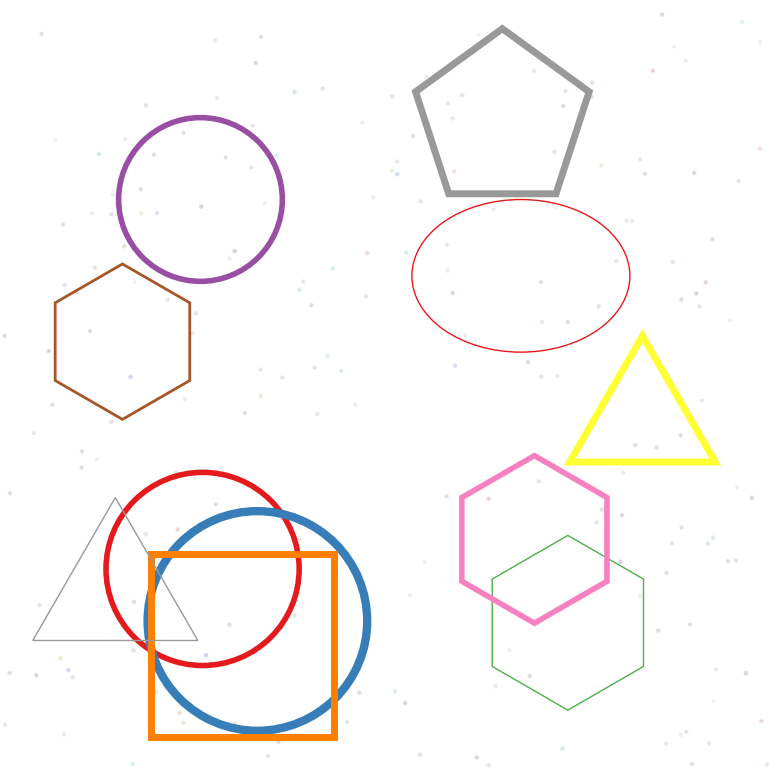[{"shape": "oval", "thickness": 0.5, "radius": 0.71, "center": [0.676, 0.642]}, {"shape": "circle", "thickness": 2, "radius": 0.63, "center": [0.263, 0.261]}, {"shape": "circle", "thickness": 3, "radius": 0.71, "center": [0.334, 0.194]}, {"shape": "hexagon", "thickness": 0.5, "radius": 0.57, "center": [0.737, 0.191]}, {"shape": "circle", "thickness": 2, "radius": 0.53, "center": [0.26, 0.741]}, {"shape": "square", "thickness": 2.5, "radius": 0.59, "center": [0.315, 0.162]}, {"shape": "triangle", "thickness": 2.5, "radius": 0.55, "center": [0.834, 0.455]}, {"shape": "hexagon", "thickness": 1, "radius": 0.5, "center": [0.159, 0.556]}, {"shape": "hexagon", "thickness": 2, "radius": 0.54, "center": [0.694, 0.299]}, {"shape": "triangle", "thickness": 0.5, "radius": 0.62, "center": [0.15, 0.23]}, {"shape": "pentagon", "thickness": 2.5, "radius": 0.59, "center": [0.652, 0.844]}]